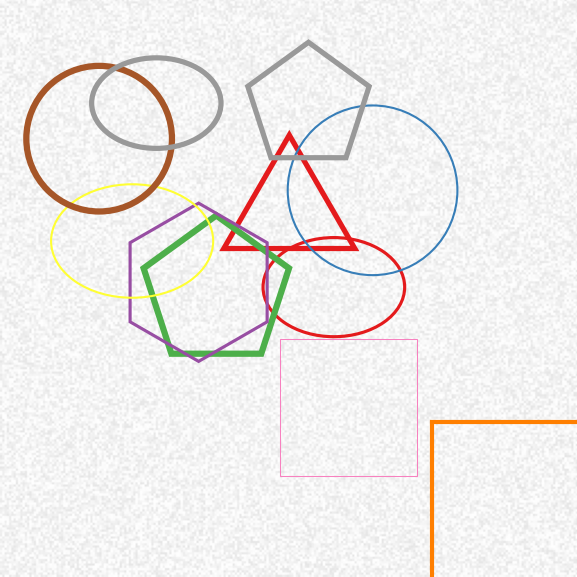[{"shape": "oval", "thickness": 1.5, "radius": 0.61, "center": [0.578, 0.502]}, {"shape": "triangle", "thickness": 2.5, "radius": 0.65, "center": [0.501, 0.634]}, {"shape": "circle", "thickness": 1, "radius": 0.73, "center": [0.645, 0.67]}, {"shape": "pentagon", "thickness": 3, "radius": 0.66, "center": [0.375, 0.494]}, {"shape": "hexagon", "thickness": 1.5, "radius": 0.69, "center": [0.344, 0.51]}, {"shape": "square", "thickness": 2, "radius": 0.74, "center": [0.896, 0.121]}, {"shape": "oval", "thickness": 1, "radius": 0.7, "center": [0.229, 0.582]}, {"shape": "circle", "thickness": 3, "radius": 0.63, "center": [0.172, 0.759]}, {"shape": "square", "thickness": 0.5, "radius": 0.59, "center": [0.603, 0.293]}, {"shape": "pentagon", "thickness": 2.5, "radius": 0.55, "center": [0.534, 0.815]}, {"shape": "oval", "thickness": 2.5, "radius": 0.56, "center": [0.271, 0.821]}]